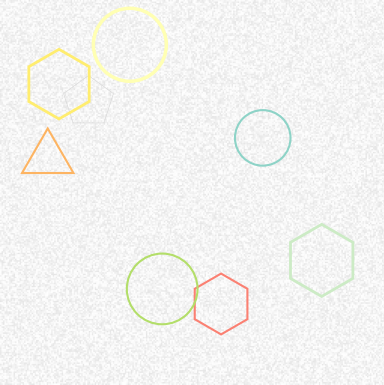[{"shape": "circle", "thickness": 1.5, "radius": 0.36, "center": [0.682, 0.642]}, {"shape": "circle", "thickness": 2.5, "radius": 0.47, "center": [0.337, 0.884]}, {"shape": "hexagon", "thickness": 1.5, "radius": 0.39, "center": [0.574, 0.21]}, {"shape": "triangle", "thickness": 1.5, "radius": 0.39, "center": [0.124, 0.589]}, {"shape": "circle", "thickness": 1.5, "radius": 0.46, "center": [0.421, 0.25]}, {"shape": "pentagon", "thickness": 0.5, "radius": 0.34, "center": [0.23, 0.736]}, {"shape": "hexagon", "thickness": 2, "radius": 0.47, "center": [0.836, 0.324]}, {"shape": "hexagon", "thickness": 2, "radius": 0.45, "center": [0.153, 0.782]}]